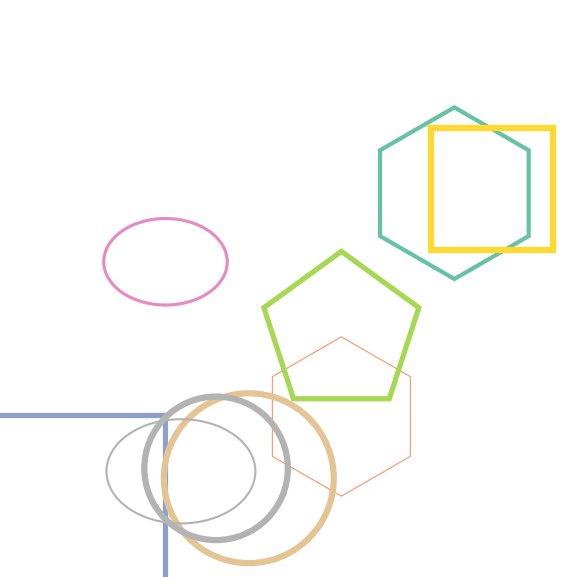[{"shape": "hexagon", "thickness": 2, "radius": 0.74, "center": [0.787, 0.665]}, {"shape": "hexagon", "thickness": 0.5, "radius": 0.69, "center": [0.591, 0.278]}, {"shape": "square", "thickness": 2.5, "radius": 0.72, "center": [0.141, 0.137]}, {"shape": "oval", "thickness": 1.5, "radius": 0.53, "center": [0.287, 0.546]}, {"shape": "pentagon", "thickness": 2.5, "radius": 0.71, "center": [0.591, 0.423]}, {"shape": "square", "thickness": 3, "radius": 0.53, "center": [0.852, 0.672]}, {"shape": "circle", "thickness": 3, "radius": 0.74, "center": [0.431, 0.171]}, {"shape": "circle", "thickness": 3, "radius": 0.62, "center": [0.374, 0.188]}, {"shape": "oval", "thickness": 1, "radius": 0.64, "center": [0.313, 0.183]}]